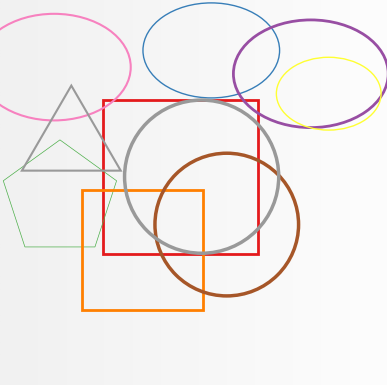[{"shape": "square", "thickness": 2, "radius": 1.0, "center": [0.466, 0.54]}, {"shape": "oval", "thickness": 1, "radius": 0.88, "center": [0.545, 0.869]}, {"shape": "pentagon", "thickness": 0.5, "radius": 0.77, "center": [0.155, 0.483]}, {"shape": "oval", "thickness": 2, "radius": 1.0, "center": [0.802, 0.808]}, {"shape": "square", "thickness": 2, "radius": 0.78, "center": [0.368, 0.35]}, {"shape": "oval", "thickness": 1, "radius": 0.68, "center": [0.848, 0.757]}, {"shape": "circle", "thickness": 2.5, "radius": 0.93, "center": [0.585, 0.417]}, {"shape": "oval", "thickness": 1.5, "radius": 0.99, "center": [0.14, 0.826]}, {"shape": "circle", "thickness": 2.5, "radius": 0.99, "center": [0.52, 0.541]}, {"shape": "triangle", "thickness": 1.5, "radius": 0.74, "center": [0.184, 0.63]}]